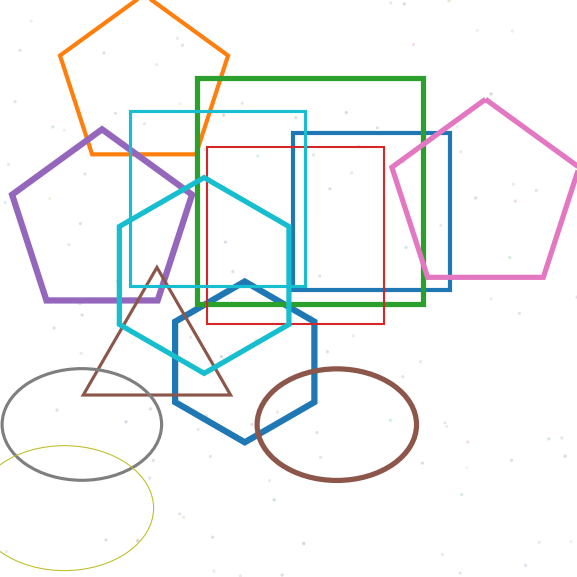[{"shape": "square", "thickness": 2, "radius": 0.68, "center": [0.644, 0.633]}, {"shape": "hexagon", "thickness": 3, "radius": 0.7, "center": [0.424, 0.372]}, {"shape": "pentagon", "thickness": 2, "radius": 0.76, "center": [0.249, 0.856]}, {"shape": "square", "thickness": 2.5, "radius": 0.98, "center": [0.537, 0.668]}, {"shape": "square", "thickness": 1, "radius": 0.77, "center": [0.511, 0.591]}, {"shape": "pentagon", "thickness": 3, "radius": 0.82, "center": [0.177, 0.611]}, {"shape": "oval", "thickness": 2.5, "radius": 0.69, "center": [0.583, 0.264]}, {"shape": "triangle", "thickness": 1.5, "radius": 0.74, "center": [0.272, 0.389]}, {"shape": "pentagon", "thickness": 2.5, "radius": 0.85, "center": [0.841, 0.657]}, {"shape": "oval", "thickness": 1.5, "radius": 0.69, "center": [0.142, 0.264]}, {"shape": "oval", "thickness": 0.5, "radius": 0.77, "center": [0.111, 0.119]}, {"shape": "hexagon", "thickness": 2.5, "radius": 0.85, "center": [0.353, 0.522]}, {"shape": "square", "thickness": 1.5, "radius": 0.76, "center": [0.376, 0.656]}]